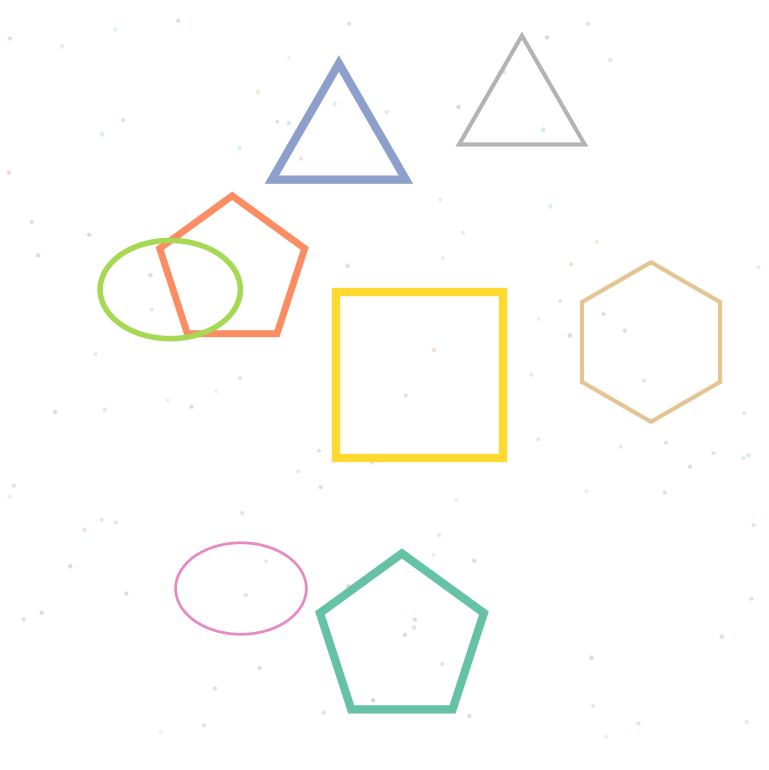[{"shape": "pentagon", "thickness": 3, "radius": 0.56, "center": [0.522, 0.169]}, {"shape": "pentagon", "thickness": 2.5, "radius": 0.5, "center": [0.302, 0.647]}, {"shape": "triangle", "thickness": 3, "radius": 0.5, "center": [0.44, 0.817]}, {"shape": "oval", "thickness": 1, "radius": 0.42, "center": [0.313, 0.236]}, {"shape": "oval", "thickness": 2, "radius": 0.46, "center": [0.221, 0.624]}, {"shape": "square", "thickness": 3, "radius": 0.54, "center": [0.545, 0.513]}, {"shape": "hexagon", "thickness": 1.5, "radius": 0.52, "center": [0.845, 0.556]}, {"shape": "triangle", "thickness": 1.5, "radius": 0.47, "center": [0.678, 0.859]}]